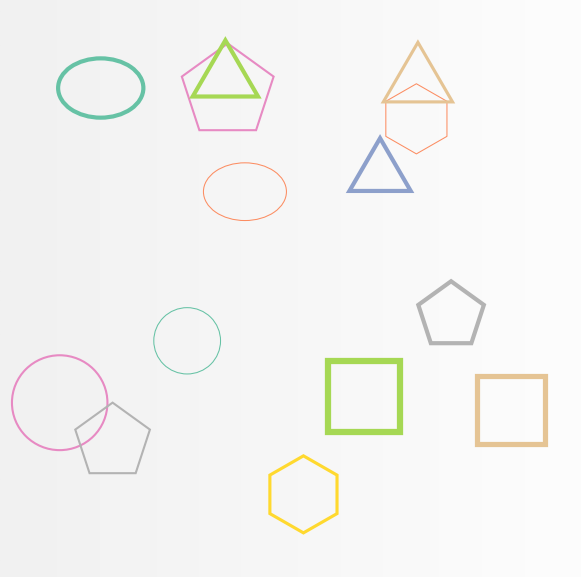[{"shape": "oval", "thickness": 2, "radius": 0.37, "center": [0.173, 0.847]}, {"shape": "circle", "thickness": 0.5, "radius": 0.29, "center": [0.322, 0.409]}, {"shape": "oval", "thickness": 0.5, "radius": 0.36, "center": [0.421, 0.667]}, {"shape": "hexagon", "thickness": 0.5, "radius": 0.3, "center": [0.716, 0.793]}, {"shape": "triangle", "thickness": 2, "radius": 0.3, "center": [0.654, 0.699]}, {"shape": "circle", "thickness": 1, "radius": 0.41, "center": [0.103, 0.302]}, {"shape": "pentagon", "thickness": 1, "radius": 0.42, "center": [0.392, 0.841]}, {"shape": "square", "thickness": 3, "radius": 0.31, "center": [0.626, 0.312]}, {"shape": "triangle", "thickness": 2, "radius": 0.32, "center": [0.388, 0.864]}, {"shape": "hexagon", "thickness": 1.5, "radius": 0.33, "center": [0.522, 0.143]}, {"shape": "triangle", "thickness": 1.5, "radius": 0.34, "center": [0.719, 0.857]}, {"shape": "square", "thickness": 2.5, "radius": 0.29, "center": [0.879, 0.289]}, {"shape": "pentagon", "thickness": 2, "radius": 0.3, "center": [0.776, 0.453]}, {"shape": "pentagon", "thickness": 1, "radius": 0.34, "center": [0.194, 0.234]}]